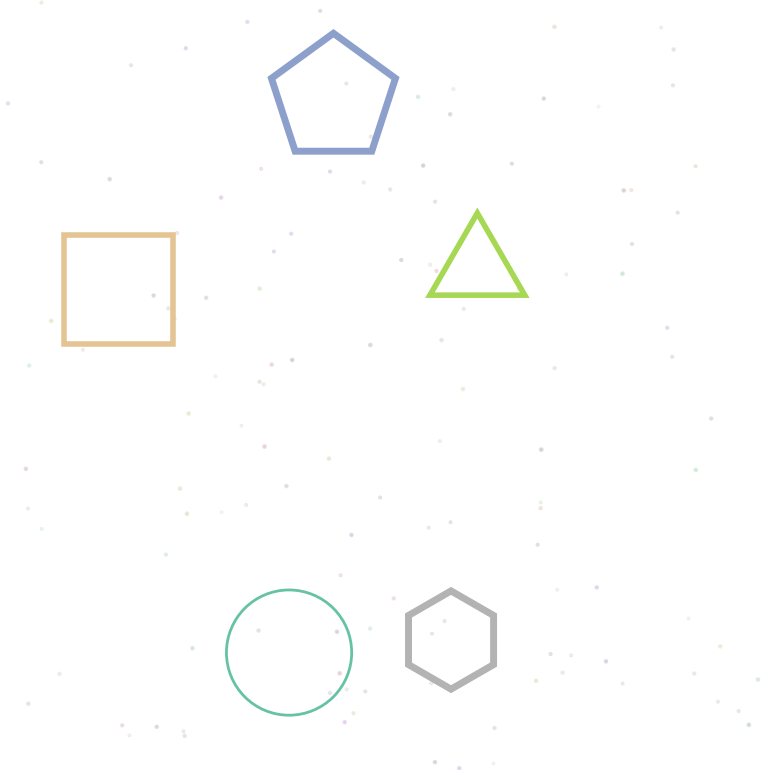[{"shape": "circle", "thickness": 1, "radius": 0.41, "center": [0.375, 0.152]}, {"shape": "pentagon", "thickness": 2.5, "radius": 0.42, "center": [0.433, 0.872]}, {"shape": "triangle", "thickness": 2, "radius": 0.36, "center": [0.62, 0.652]}, {"shape": "square", "thickness": 2, "radius": 0.35, "center": [0.154, 0.624]}, {"shape": "hexagon", "thickness": 2.5, "radius": 0.32, "center": [0.586, 0.169]}]